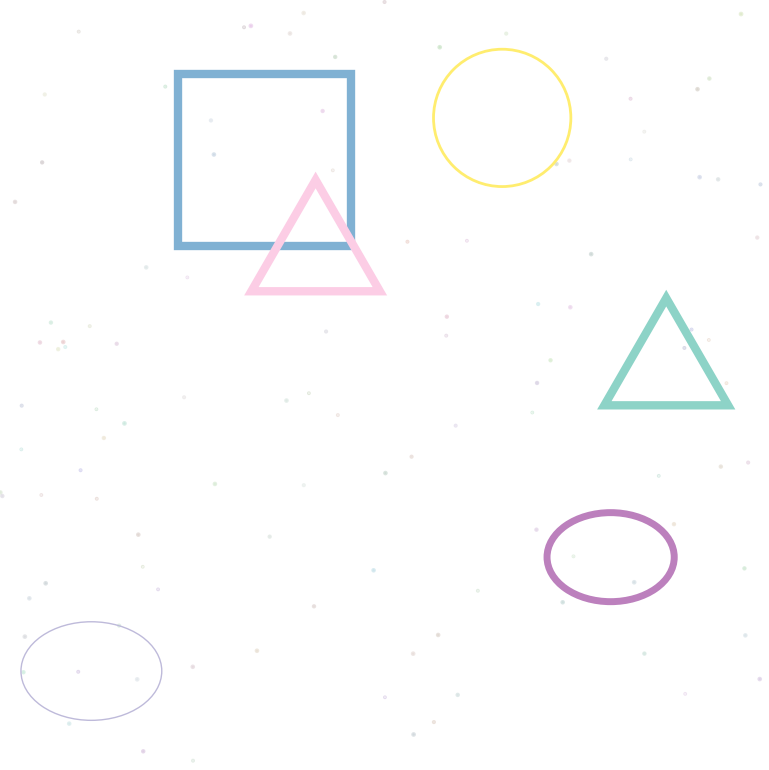[{"shape": "triangle", "thickness": 3, "radius": 0.46, "center": [0.865, 0.52]}, {"shape": "oval", "thickness": 0.5, "radius": 0.46, "center": [0.119, 0.129]}, {"shape": "square", "thickness": 3, "radius": 0.56, "center": [0.343, 0.792]}, {"shape": "triangle", "thickness": 3, "radius": 0.48, "center": [0.41, 0.67]}, {"shape": "oval", "thickness": 2.5, "radius": 0.41, "center": [0.793, 0.276]}, {"shape": "circle", "thickness": 1, "radius": 0.45, "center": [0.652, 0.847]}]